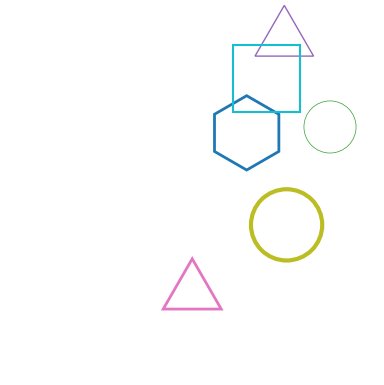[{"shape": "hexagon", "thickness": 2, "radius": 0.48, "center": [0.641, 0.655]}, {"shape": "circle", "thickness": 0.5, "radius": 0.34, "center": [0.857, 0.67]}, {"shape": "triangle", "thickness": 1, "radius": 0.44, "center": [0.738, 0.898]}, {"shape": "triangle", "thickness": 2, "radius": 0.44, "center": [0.499, 0.241]}, {"shape": "circle", "thickness": 3, "radius": 0.46, "center": [0.744, 0.416]}, {"shape": "square", "thickness": 1.5, "radius": 0.44, "center": [0.693, 0.796]}]